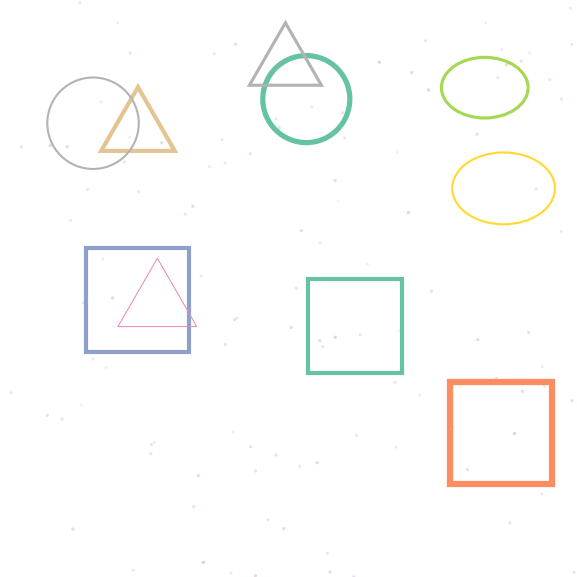[{"shape": "square", "thickness": 2, "radius": 0.41, "center": [0.615, 0.435]}, {"shape": "circle", "thickness": 2.5, "radius": 0.38, "center": [0.53, 0.828]}, {"shape": "square", "thickness": 3, "radius": 0.44, "center": [0.868, 0.249]}, {"shape": "square", "thickness": 2, "radius": 0.45, "center": [0.238, 0.48]}, {"shape": "triangle", "thickness": 0.5, "radius": 0.39, "center": [0.273, 0.473]}, {"shape": "oval", "thickness": 1.5, "radius": 0.38, "center": [0.839, 0.847]}, {"shape": "oval", "thickness": 1, "radius": 0.44, "center": [0.872, 0.673]}, {"shape": "triangle", "thickness": 2, "radius": 0.37, "center": [0.239, 0.775]}, {"shape": "circle", "thickness": 1, "radius": 0.4, "center": [0.161, 0.786]}, {"shape": "triangle", "thickness": 1.5, "radius": 0.36, "center": [0.494, 0.888]}]